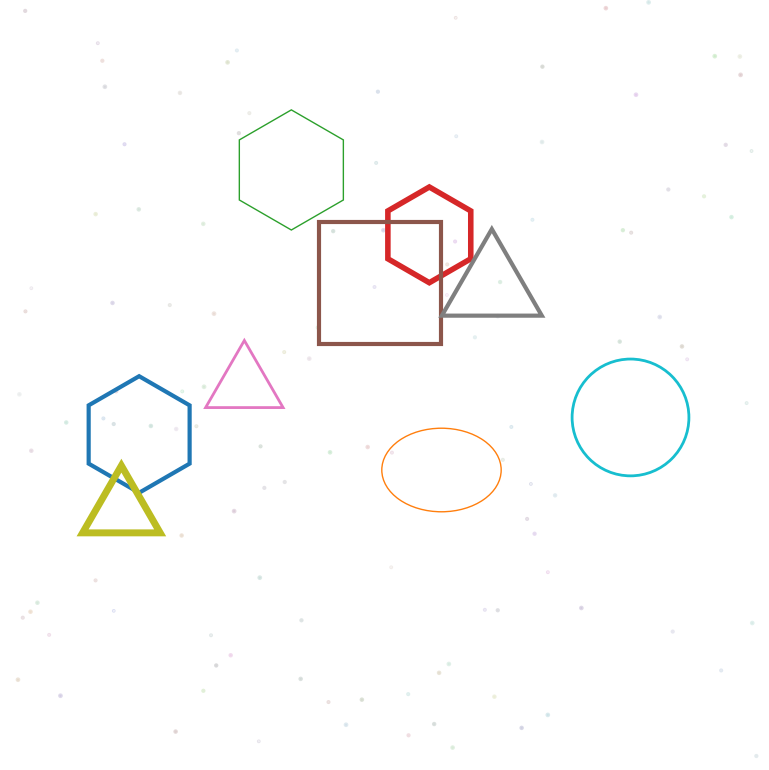[{"shape": "hexagon", "thickness": 1.5, "radius": 0.38, "center": [0.181, 0.436]}, {"shape": "oval", "thickness": 0.5, "radius": 0.39, "center": [0.573, 0.39]}, {"shape": "hexagon", "thickness": 0.5, "radius": 0.39, "center": [0.378, 0.779]}, {"shape": "hexagon", "thickness": 2, "radius": 0.31, "center": [0.558, 0.695]}, {"shape": "square", "thickness": 1.5, "radius": 0.39, "center": [0.494, 0.632]}, {"shape": "triangle", "thickness": 1, "radius": 0.29, "center": [0.317, 0.5]}, {"shape": "triangle", "thickness": 1.5, "radius": 0.37, "center": [0.639, 0.628]}, {"shape": "triangle", "thickness": 2.5, "radius": 0.29, "center": [0.158, 0.337]}, {"shape": "circle", "thickness": 1, "radius": 0.38, "center": [0.819, 0.458]}]